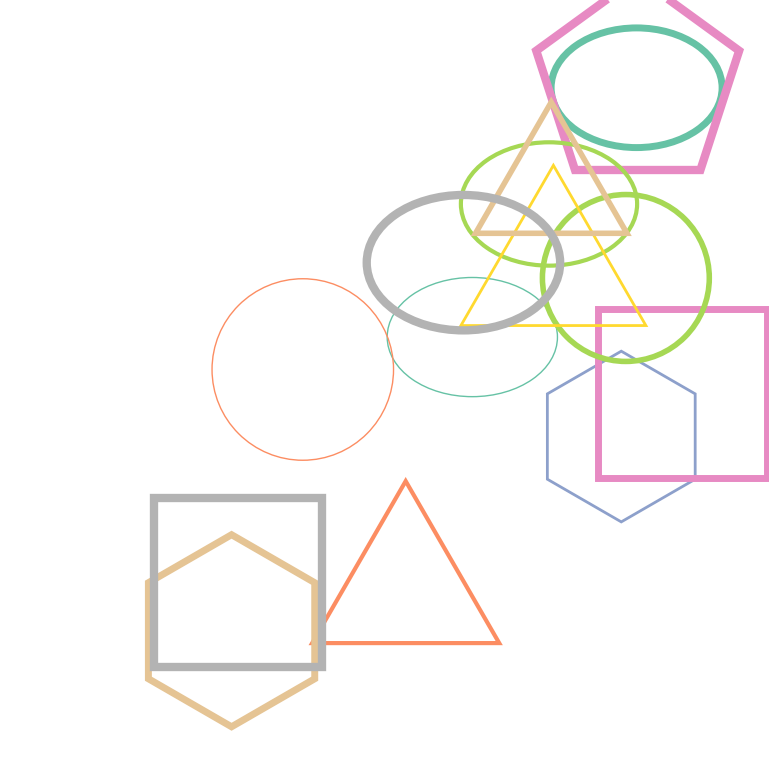[{"shape": "oval", "thickness": 0.5, "radius": 0.55, "center": [0.613, 0.562]}, {"shape": "oval", "thickness": 2.5, "radius": 0.56, "center": [0.827, 0.886]}, {"shape": "triangle", "thickness": 1.5, "radius": 0.7, "center": [0.527, 0.235]}, {"shape": "circle", "thickness": 0.5, "radius": 0.59, "center": [0.393, 0.52]}, {"shape": "hexagon", "thickness": 1, "radius": 0.55, "center": [0.807, 0.433]}, {"shape": "pentagon", "thickness": 3, "radius": 0.69, "center": [0.828, 0.891]}, {"shape": "square", "thickness": 2.5, "radius": 0.55, "center": [0.886, 0.489]}, {"shape": "circle", "thickness": 2, "radius": 0.54, "center": [0.813, 0.639]}, {"shape": "oval", "thickness": 1.5, "radius": 0.57, "center": [0.713, 0.735]}, {"shape": "triangle", "thickness": 1, "radius": 0.69, "center": [0.719, 0.647]}, {"shape": "hexagon", "thickness": 2.5, "radius": 0.62, "center": [0.301, 0.181]}, {"shape": "triangle", "thickness": 2, "radius": 0.57, "center": [0.716, 0.754]}, {"shape": "oval", "thickness": 3, "radius": 0.63, "center": [0.602, 0.659]}, {"shape": "square", "thickness": 3, "radius": 0.55, "center": [0.309, 0.244]}]